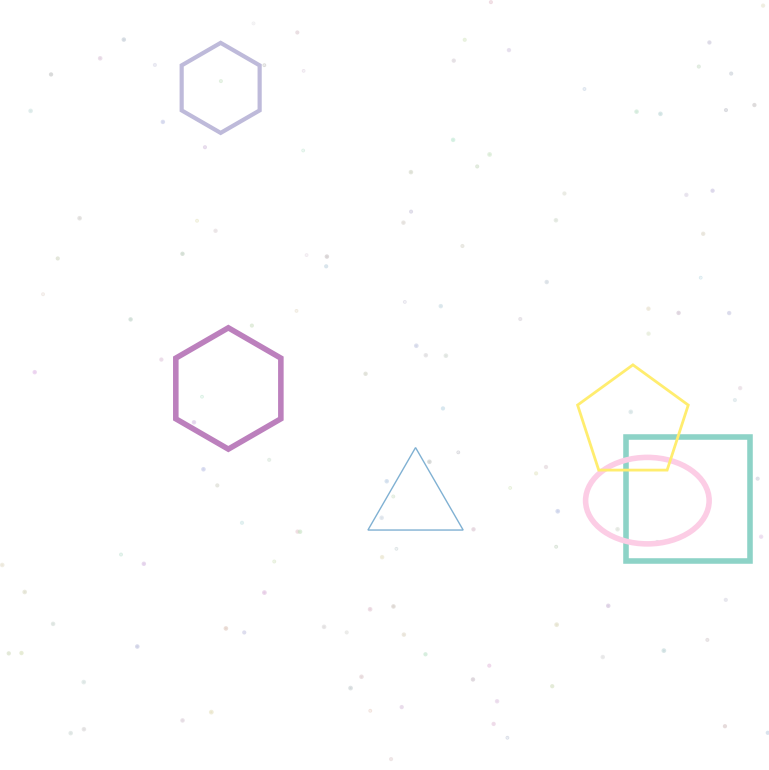[{"shape": "square", "thickness": 2, "radius": 0.4, "center": [0.894, 0.352]}, {"shape": "hexagon", "thickness": 1.5, "radius": 0.29, "center": [0.287, 0.886]}, {"shape": "triangle", "thickness": 0.5, "radius": 0.36, "center": [0.54, 0.347]}, {"shape": "oval", "thickness": 2, "radius": 0.4, "center": [0.841, 0.35]}, {"shape": "hexagon", "thickness": 2, "radius": 0.39, "center": [0.297, 0.495]}, {"shape": "pentagon", "thickness": 1, "radius": 0.38, "center": [0.822, 0.451]}]